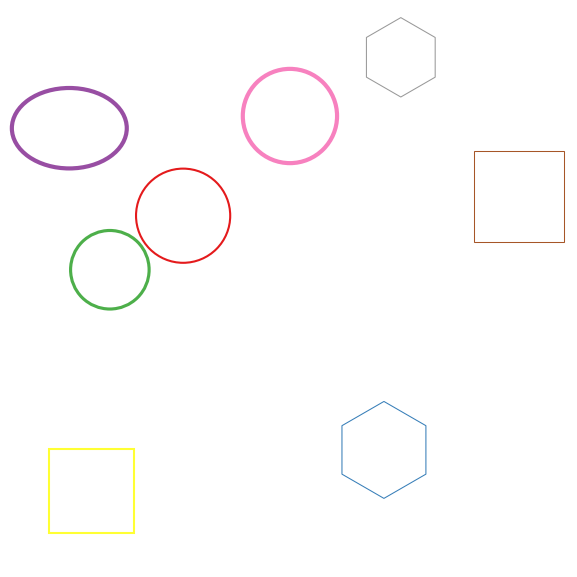[{"shape": "circle", "thickness": 1, "radius": 0.41, "center": [0.317, 0.626]}, {"shape": "hexagon", "thickness": 0.5, "radius": 0.42, "center": [0.665, 0.22]}, {"shape": "circle", "thickness": 1.5, "radius": 0.34, "center": [0.19, 0.532]}, {"shape": "oval", "thickness": 2, "radius": 0.5, "center": [0.12, 0.777]}, {"shape": "square", "thickness": 1, "radius": 0.37, "center": [0.158, 0.149]}, {"shape": "square", "thickness": 0.5, "radius": 0.39, "center": [0.899, 0.659]}, {"shape": "circle", "thickness": 2, "radius": 0.41, "center": [0.502, 0.798]}, {"shape": "hexagon", "thickness": 0.5, "radius": 0.34, "center": [0.694, 0.9]}]